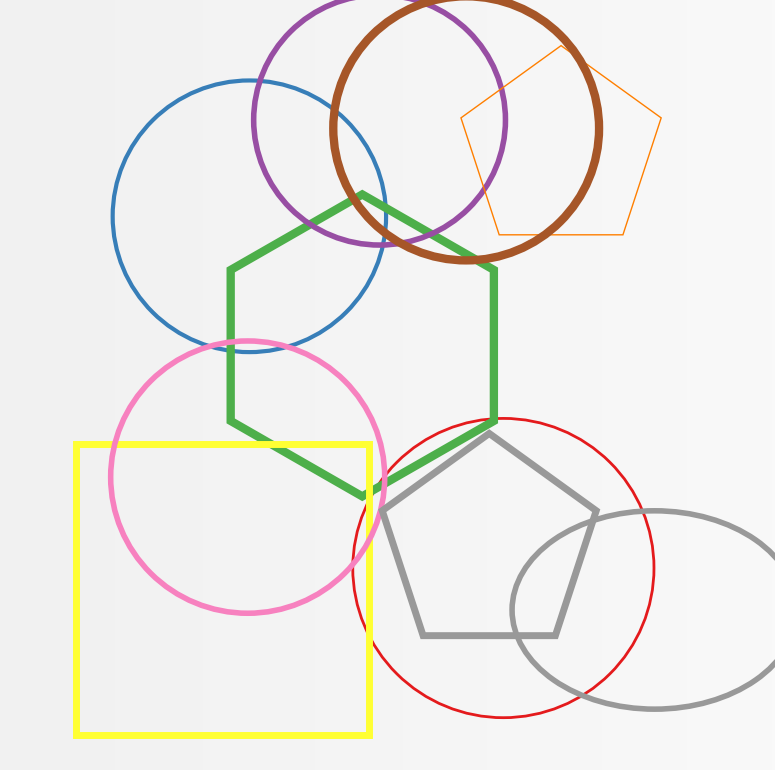[{"shape": "circle", "thickness": 1, "radius": 0.97, "center": [0.65, 0.262]}, {"shape": "circle", "thickness": 1.5, "radius": 0.88, "center": [0.322, 0.719]}, {"shape": "hexagon", "thickness": 3, "radius": 0.98, "center": [0.467, 0.551]}, {"shape": "circle", "thickness": 2, "radius": 0.81, "center": [0.49, 0.844]}, {"shape": "pentagon", "thickness": 0.5, "radius": 0.68, "center": [0.724, 0.805]}, {"shape": "square", "thickness": 2.5, "radius": 0.95, "center": [0.287, 0.235]}, {"shape": "circle", "thickness": 3, "radius": 0.86, "center": [0.602, 0.833]}, {"shape": "circle", "thickness": 2, "radius": 0.88, "center": [0.32, 0.38]}, {"shape": "pentagon", "thickness": 2.5, "radius": 0.73, "center": [0.631, 0.292]}, {"shape": "oval", "thickness": 2, "radius": 0.92, "center": [0.845, 0.208]}]